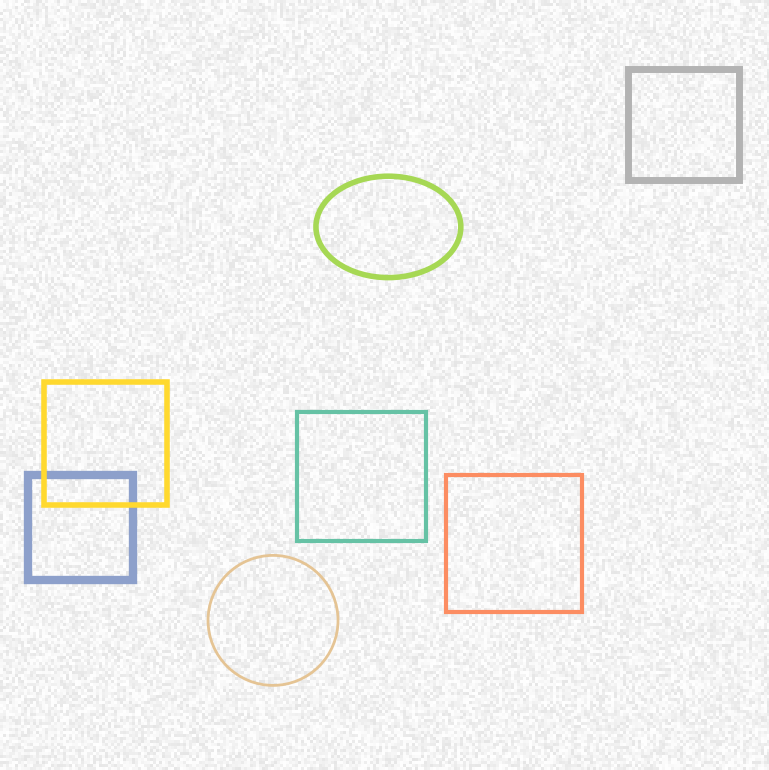[{"shape": "square", "thickness": 1.5, "radius": 0.42, "center": [0.469, 0.381]}, {"shape": "square", "thickness": 1.5, "radius": 0.44, "center": [0.667, 0.294]}, {"shape": "square", "thickness": 3, "radius": 0.34, "center": [0.104, 0.315]}, {"shape": "oval", "thickness": 2, "radius": 0.47, "center": [0.504, 0.705]}, {"shape": "square", "thickness": 2, "radius": 0.4, "center": [0.137, 0.424]}, {"shape": "circle", "thickness": 1, "radius": 0.42, "center": [0.355, 0.194]}, {"shape": "square", "thickness": 2.5, "radius": 0.36, "center": [0.888, 0.838]}]